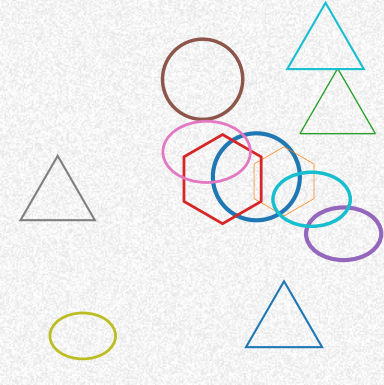[{"shape": "circle", "thickness": 3, "radius": 0.56, "center": [0.666, 0.541]}, {"shape": "triangle", "thickness": 1.5, "radius": 0.57, "center": [0.738, 0.155]}, {"shape": "hexagon", "thickness": 0.5, "radius": 0.45, "center": [0.738, 0.529]}, {"shape": "triangle", "thickness": 1, "radius": 0.57, "center": [0.877, 0.709]}, {"shape": "hexagon", "thickness": 2, "radius": 0.58, "center": [0.578, 0.535]}, {"shape": "oval", "thickness": 3, "radius": 0.49, "center": [0.893, 0.393]}, {"shape": "circle", "thickness": 2.5, "radius": 0.52, "center": [0.526, 0.794]}, {"shape": "oval", "thickness": 2, "radius": 0.57, "center": [0.537, 0.606]}, {"shape": "triangle", "thickness": 1.5, "radius": 0.56, "center": [0.15, 0.484]}, {"shape": "oval", "thickness": 2, "radius": 0.43, "center": [0.215, 0.127]}, {"shape": "oval", "thickness": 2.5, "radius": 0.5, "center": [0.809, 0.482]}, {"shape": "triangle", "thickness": 1.5, "radius": 0.57, "center": [0.846, 0.878]}]